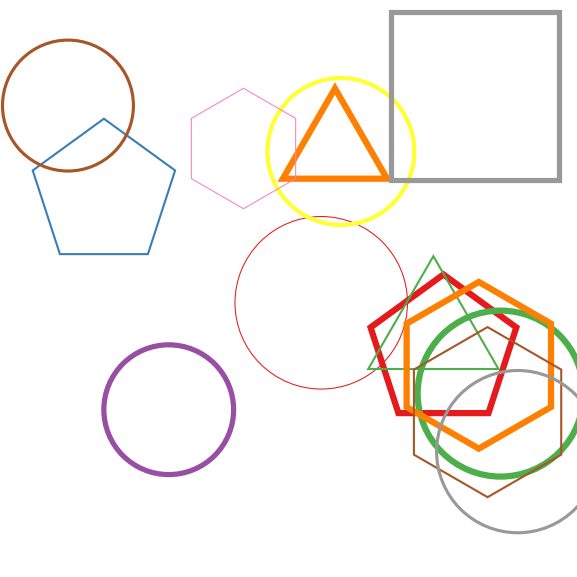[{"shape": "pentagon", "thickness": 3, "radius": 0.66, "center": [0.768, 0.391]}, {"shape": "circle", "thickness": 0.5, "radius": 0.75, "center": [0.556, 0.475]}, {"shape": "pentagon", "thickness": 1, "radius": 0.65, "center": [0.18, 0.664]}, {"shape": "circle", "thickness": 3, "radius": 0.72, "center": [0.867, 0.318]}, {"shape": "triangle", "thickness": 1, "radius": 0.65, "center": [0.75, 0.425]}, {"shape": "circle", "thickness": 2.5, "radius": 0.56, "center": [0.292, 0.29]}, {"shape": "hexagon", "thickness": 3, "radius": 0.72, "center": [0.829, 0.367]}, {"shape": "triangle", "thickness": 3, "radius": 0.52, "center": [0.58, 0.742]}, {"shape": "circle", "thickness": 2, "radius": 0.64, "center": [0.59, 0.737]}, {"shape": "hexagon", "thickness": 1, "radius": 0.74, "center": [0.844, 0.285]}, {"shape": "circle", "thickness": 1.5, "radius": 0.57, "center": [0.118, 0.816]}, {"shape": "hexagon", "thickness": 0.5, "radius": 0.52, "center": [0.422, 0.742]}, {"shape": "square", "thickness": 2.5, "radius": 0.73, "center": [0.822, 0.833]}, {"shape": "circle", "thickness": 1.5, "radius": 0.7, "center": [0.897, 0.217]}]